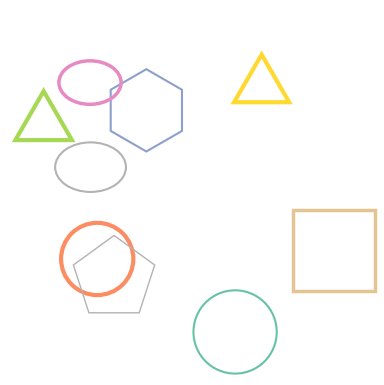[{"shape": "circle", "thickness": 1.5, "radius": 0.54, "center": [0.611, 0.138]}, {"shape": "circle", "thickness": 3, "radius": 0.47, "center": [0.252, 0.327]}, {"shape": "hexagon", "thickness": 1.5, "radius": 0.53, "center": [0.38, 0.713]}, {"shape": "oval", "thickness": 2.5, "radius": 0.4, "center": [0.234, 0.786]}, {"shape": "triangle", "thickness": 3, "radius": 0.42, "center": [0.113, 0.678]}, {"shape": "triangle", "thickness": 3, "radius": 0.41, "center": [0.68, 0.776]}, {"shape": "square", "thickness": 2.5, "radius": 0.53, "center": [0.867, 0.349]}, {"shape": "oval", "thickness": 1.5, "radius": 0.46, "center": [0.235, 0.566]}, {"shape": "pentagon", "thickness": 1, "radius": 0.56, "center": [0.296, 0.277]}]